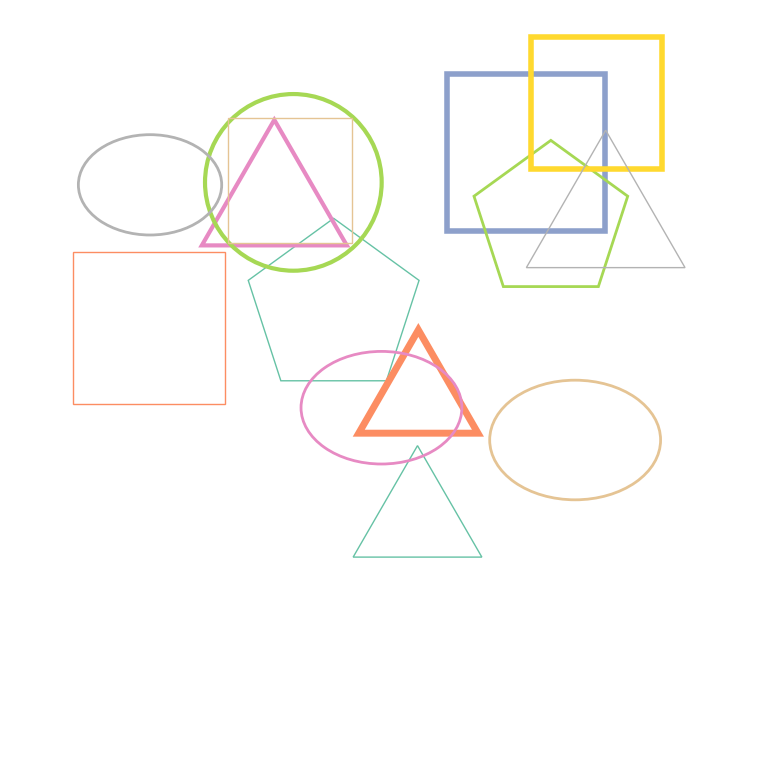[{"shape": "triangle", "thickness": 0.5, "radius": 0.48, "center": [0.542, 0.325]}, {"shape": "pentagon", "thickness": 0.5, "radius": 0.58, "center": [0.433, 0.6]}, {"shape": "triangle", "thickness": 2.5, "radius": 0.45, "center": [0.543, 0.482]}, {"shape": "square", "thickness": 0.5, "radius": 0.49, "center": [0.194, 0.574]}, {"shape": "square", "thickness": 2, "radius": 0.51, "center": [0.683, 0.802]}, {"shape": "triangle", "thickness": 1.5, "radius": 0.54, "center": [0.356, 0.736]}, {"shape": "oval", "thickness": 1, "radius": 0.52, "center": [0.495, 0.471]}, {"shape": "pentagon", "thickness": 1, "radius": 0.52, "center": [0.715, 0.713]}, {"shape": "circle", "thickness": 1.5, "radius": 0.57, "center": [0.381, 0.763]}, {"shape": "square", "thickness": 2, "radius": 0.43, "center": [0.775, 0.866]}, {"shape": "oval", "thickness": 1, "radius": 0.55, "center": [0.747, 0.429]}, {"shape": "square", "thickness": 0.5, "radius": 0.4, "center": [0.377, 0.765]}, {"shape": "triangle", "thickness": 0.5, "radius": 0.59, "center": [0.787, 0.712]}, {"shape": "oval", "thickness": 1, "radius": 0.47, "center": [0.195, 0.76]}]